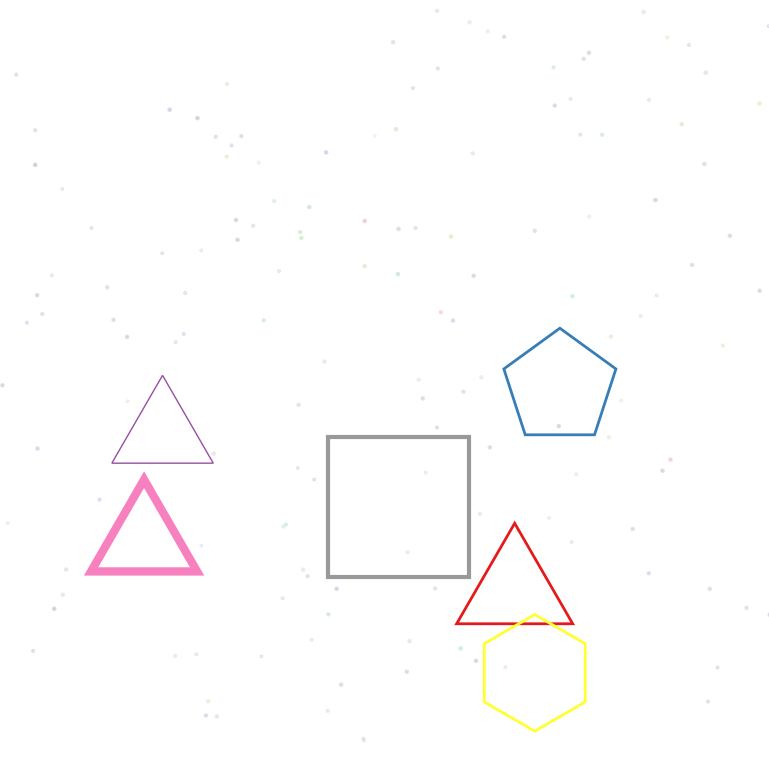[{"shape": "triangle", "thickness": 1, "radius": 0.44, "center": [0.668, 0.233]}, {"shape": "pentagon", "thickness": 1, "radius": 0.38, "center": [0.727, 0.497]}, {"shape": "triangle", "thickness": 0.5, "radius": 0.38, "center": [0.211, 0.436]}, {"shape": "hexagon", "thickness": 1, "radius": 0.38, "center": [0.694, 0.126]}, {"shape": "triangle", "thickness": 3, "radius": 0.4, "center": [0.187, 0.298]}, {"shape": "square", "thickness": 1.5, "radius": 0.45, "center": [0.518, 0.342]}]